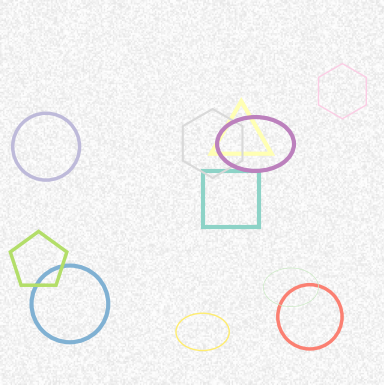[{"shape": "square", "thickness": 3, "radius": 0.37, "center": [0.6, 0.483]}, {"shape": "triangle", "thickness": 3, "radius": 0.46, "center": [0.627, 0.646]}, {"shape": "circle", "thickness": 2.5, "radius": 0.43, "center": [0.12, 0.619]}, {"shape": "circle", "thickness": 2.5, "radius": 0.42, "center": [0.805, 0.177]}, {"shape": "circle", "thickness": 3, "radius": 0.5, "center": [0.182, 0.211]}, {"shape": "pentagon", "thickness": 2.5, "radius": 0.39, "center": [0.1, 0.322]}, {"shape": "hexagon", "thickness": 1, "radius": 0.36, "center": [0.889, 0.763]}, {"shape": "hexagon", "thickness": 1.5, "radius": 0.45, "center": [0.552, 0.627]}, {"shape": "oval", "thickness": 3, "radius": 0.5, "center": [0.664, 0.626]}, {"shape": "oval", "thickness": 0.5, "radius": 0.36, "center": [0.756, 0.254]}, {"shape": "oval", "thickness": 1, "radius": 0.35, "center": [0.526, 0.138]}]